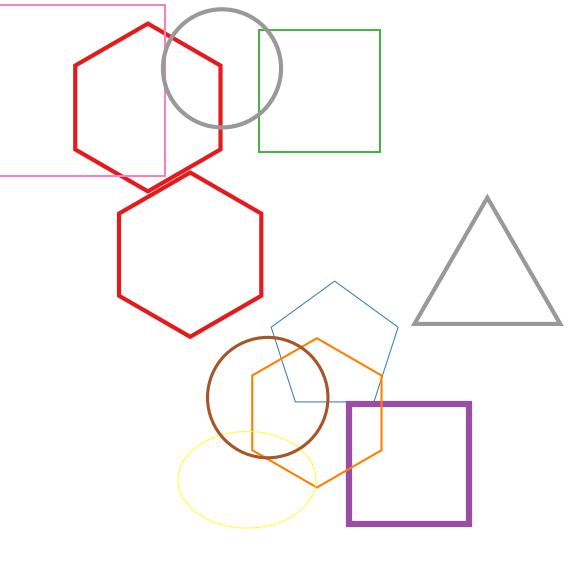[{"shape": "hexagon", "thickness": 2, "radius": 0.73, "center": [0.256, 0.813]}, {"shape": "hexagon", "thickness": 2, "radius": 0.71, "center": [0.329, 0.558]}, {"shape": "pentagon", "thickness": 0.5, "radius": 0.58, "center": [0.579, 0.397]}, {"shape": "square", "thickness": 1, "radius": 0.53, "center": [0.554, 0.841]}, {"shape": "square", "thickness": 3, "radius": 0.52, "center": [0.708, 0.196]}, {"shape": "hexagon", "thickness": 1, "radius": 0.65, "center": [0.549, 0.284]}, {"shape": "oval", "thickness": 0.5, "radius": 0.6, "center": [0.428, 0.168]}, {"shape": "circle", "thickness": 1.5, "radius": 0.52, "center": [0.464, 0.311]}, {"shape": "square", "thickness": 1, "radius": 0.74, "center": [0.137, 0.843]}, {"shape": "circle", "thickness": 2, "radius": 0.51, "center": [0.384, 0.881]}, {"shape": "triangle", "thickness": 2, "radius": 0.73, "center": [0.844, 0.511]}]